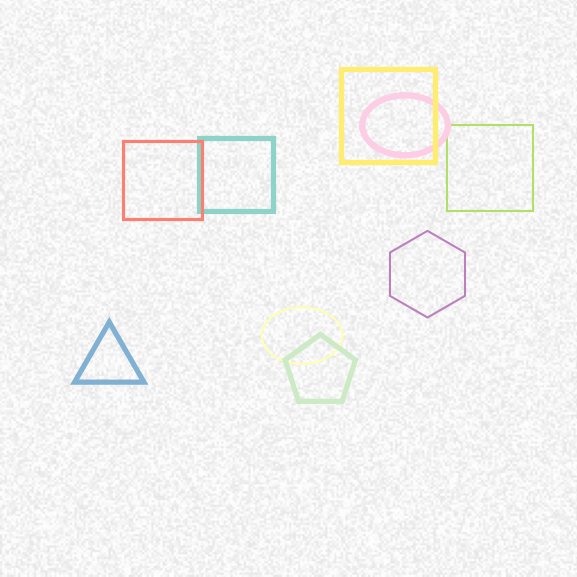[{"shape": "square", "thickness": 2.5, "radius": 0.32, "center": [0.409, 0.697]}, {"shape": "oval", "thickness": 1, "radius": 0.35, "center": [0.523, 0.418]}, {"shape": "square", "thickness": 1.5, "radius": 0.34, "center": [0.281, 0.687]}, {"shape": "triangle", "thickness": 2.5, "radius": 0.35, "center": [0.189, 0.372]}, {"shape": "square", "thickness": 1, "radius": 0.38, "center": [0.848, 0.708]}, {"shape": "oval", "thickness": 3, "radius": 0.37, "center": [0.701, 0.782]}, {"shape": "hexagon", "thickness": 1, "radius": 0.38, "center": [0.74, 0.524]}, {"shape": "pentagon", "thickness": 2.5, "radius": 0.32, "center": [0.555, 0.356]}, {"shape": "square", "thickness": 2.5, "radius": 0.4, "center": [0.672, 0.8]}]